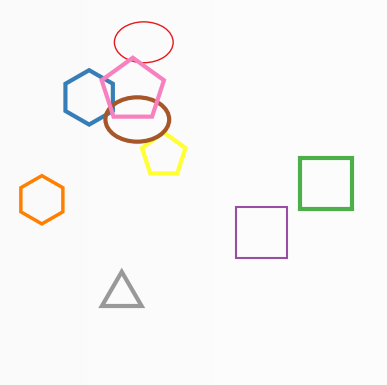[{"shape": "oval", "thickness": 1, "radius": 0.38, "center": [0.371, 0.89]}, {"shape": "hexagon", "thickness": 3, "radius": 0.35, "center": [0.23, 0.747]}, {"shape": "square", "thickness": 3, "radius": 0.33, "center": [0.841, 0.524]}, {"shape": "square", "thickness": 1.5, "radius": 0.33, "center": [0.675, 0.396]}, {"shape": "hexagon", "thickness": 2.5, "radius": 0.31, "center": [0.108, 0.481]}, {"shape": "pentagon", "thickness": 3, "radius": 0.3, "center": [0.423, 0.597]}, {"shape": "oval", "thickness": 3, "radius": 0.41, "center": [0.354, 0.69]}, {"shape": "pentagon", "thickness": 3, "radius": 0.42, "center": [0.343, 0.765]}, {"shape": "triangle", "thickness": 3, "radius": 0.3, "center": [0.314, 0.235]}]